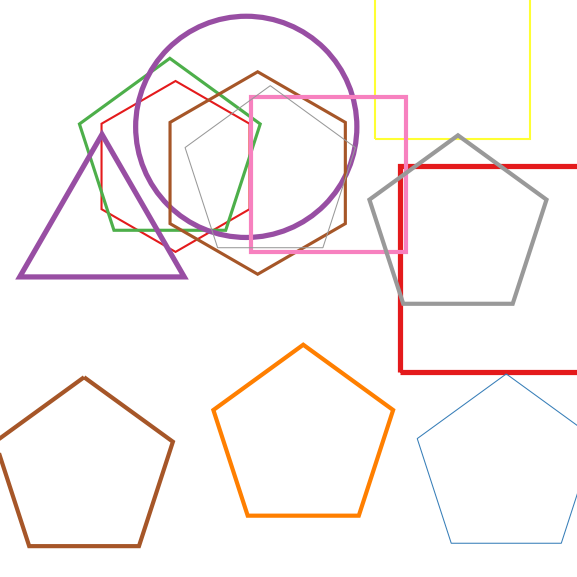[{"shape": "hexagon", "thickness": 1, "radius": 0.74, "center": [0.304, 0.711]}, {"shape": "square", "thickness": 2.5, "radius": 0.89, "center": [0.871, 0.534]}, {"shape": "pentagon", "thickness": 0.5, "radius": 0.81, "center": [0.877, 0.19]}, {"shape": "pentagon", "thickness": 1.5, "radius": 0.82, "center": [0.294, 0.734]}, {"shape": "triangle", "thickness": 2.5, "radius": 0.82, "center": [0.177, 0.602]}, {"shape": "circle", "thickness": 2.5, "radius": 0.96, "center": [0.426, 0.779]}, {"shape": "pentagon", "thickness": 2, "radius": 0.82, "center": [0.525, 0.239]}, {"shape": "square", "thickness": 1, "radius": 0.67, "center": [0.784, 0.892]}, {"shape": "hexagon", "thickness": 1.5, "radius": 0.88, "center": [0.446, 0.7]}, {"shape": "pentagon", "thickness": 2, "radius": 0.81, "center": [0.146, 0.184]}, {"shape": "square", "thickness": 2, "radius": 0.67, "center": [0.568, 0.697]}, {"shape": "pentagon", "thickness": 2, "radius": 0.81, "center": [0.793, 0.604]}, {"shape": "pentagon", "thickness": 0.5, "radius": 0.78, "center": [0.468, 0.696]}]